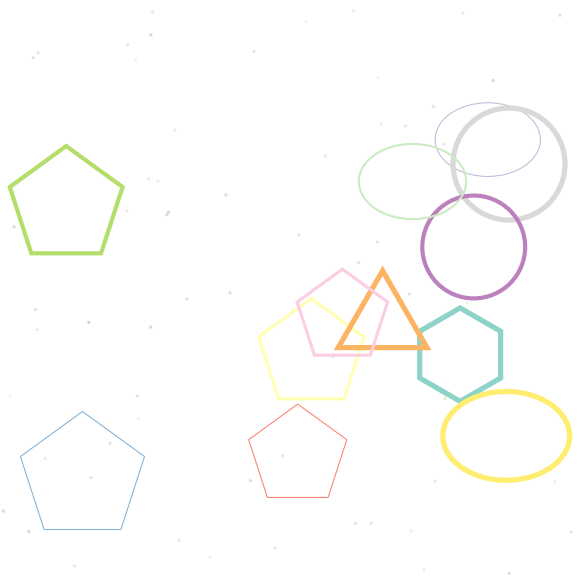[{"shape": "hexagon", "thickness": 2.5, "radius": 0.4, "center": [0.797, 0.385]}, {"shape": "pentagon", "thickness": 1.5, "radius": 0.48, "center": [0.539, 0.386]}, {"shape": "oval", "thickness": 0.5, "radius": 0.46, "center": [0.845, 0.757]}, {"shape": "pentagon", "thickness": 0.5, "radius": 0.45, "center": [0.516, 0.21]}, {"shape": "pentagon", "thickness": 0.5, "radius": 0.57, "center": [0.143, 0.174]}, {"shape": "triangle", "thickness": 2.5, "radius": 0.44, "center": [0.662, 0.442]}, {"shape": "pentagon", "thickness": 2, "radius": 0.51, "center": [0.115, 0.644]}, {"shape": "pentagon", "thickness": 1.5, "radius": 0.41, "center": [0.593, 0.451]}, {"shape": "circle", "thickness": 2.5, "radius": 0.48, "center": [0.881, 0.715]}, {"shape": "circle", "thickness": 2, "radius": 0.45, "center": [0.82, 0.571]}, {"shape": "oval", "thickness": 1, "radius": 0.46, "center": [0.714, 0.685]}, {"shape": "oval", "thickness": 2.5, "radius": 0.55, "center": [0.877, 0.244]}]